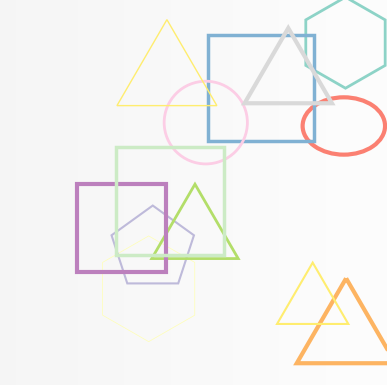[{"shape": "hexagon", "thickness": 2, "radius": 0.59, "center": [0.892, 0.889]}, {"shape": "hexagon", "thickness": 0.5, "radius": 0.69, "center": [0.384, 0.25]}, {"shape": "pentagon", "thickness": 1.5, "radius": 0.56, "center": [0.394, 0.354]}, {"shape": "oval", "thickness": 3, "radius": 0.53, "center": [0.887, 0.673]}, {"shape": "square", "thickness": 2.5, "radius": 0.69, "center": [0.674, 0.771]}, {"shape": "triangle", "thickness": 3, "radius": 0.74, "center": [0.893, 0.13]}, {"shape": "triangle", "thickness": 2, "radius": 0.64, "center": [0.503, 0.393]}, {"shape": "circle", "thickness": 2, "radius": 0.54, "center": [0.531, 0.682]}, {"shape": "triangle", "thickness": 3, "radius": 0.65, "center": [0.744, 0.797]}, {"shape": "square", "thickness": 3, "radius": 0.57, "center": [0.314, 0.408]}, {"shape": "square", "thickness": 2.5, "radius": 0.7, "center": [0.438, 0.478]}, {"shape": "triangle", "thickness": 1.5, "radius": 0.53, "center": [0.807, 0.212]}, {"shape": "triangle", "thickness": 1, "radius": 0.74, "center": [0.431, 0.8]}]